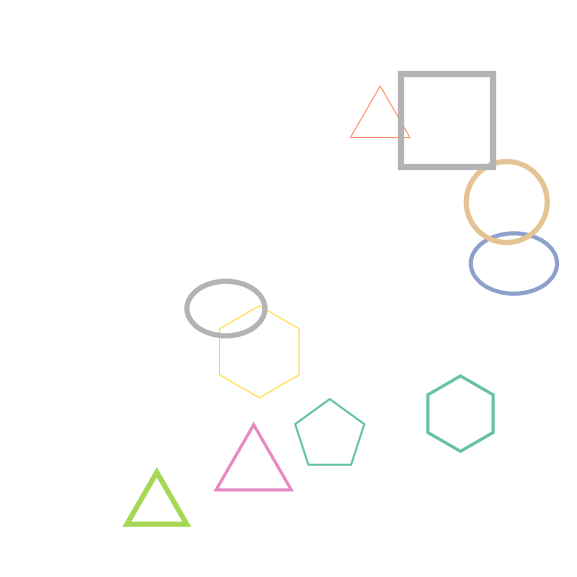[{"shape": "hexagon", "thickness": 1.5, "radius": 0.33, "center": [0.797, 0.283]}, {"shape": "pentagon", "thickness": 1, "radius": 0.31, "center": [0.571, 0.245]}, {"shape": "triangle", "thickness": 0.5, "radius": 0.3, "center": [0.658, 0.791]}, {"shape": "oval", "thickness": 2, "radius": 0.37, "center": [0.89, 0.543]}, {"shape": "triangle", "thickness": 1.5, "radius": 0.38, "center": [0.439, 0.188]}, {"shape": "triangle", "thickness": 2.5, "radius": 0.3, "center": [0.272, 0.121]}, {"shape": "hexagon", "thickness": 0.5, "radius": 0.4, "center": [0.449, 0.39]}, {"shape": "circle", "thickness": 2.5, "radius": 0.35, "center": [0.877, 0.649]}, {"shape": "oval", "thickness": 2.5, "radius": 0.34, "center": [0.391, 0.465]}, {"shape": "square", "thickness": 3, "radius": 0.4, "center": [0.774, 0.791]}]